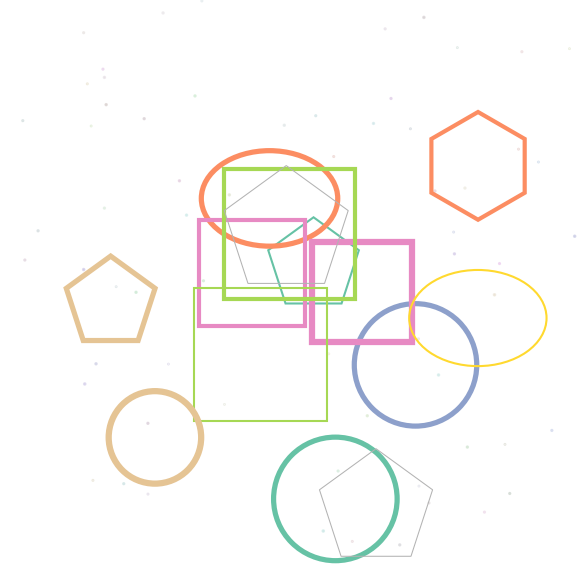[{"shape": "circle", "thickness": 2.5, "radius": 0.53, "center": [0.581, 0.135]}, {"shape": "pentagon", "thickness": 1, "radius": 0.41, "center": [0.543, 0.54]}, {"shape": "hexagon", "thickness": 2, "radius": 0.47, "center": [0.828, 0.712]}, {"shape": "oval", "thickness": 2.5, "radius": 0.59, "center": [0.467, 0.656]}, {"shape": "circle", "thickness": 2.5, "radius": 0.53, "center": [0.72, 0.367]}, {"shape": "square", "thickness": 3, "radius": 0.43, "center": [0.626, 0.493]}, {"shape": "square", "thickness": 2, "radius": 0.46, "center": [0.436, 0.527]}, {"shape": "square", "thickness": 1, "radius": 0.57, "center": [0.451, 0.385]}, {"shape": "square", "thickness": 2, "radius": 0.57, "center": [0.501, 0.594]}, {"shape": "oval", "thickness": 1, "radius": 0.59, "center": [0.827, 0.448]}, {"shape": "circle", "thickness": 3, "radius": 0.4, "center": [0.268, 0.242]}, {"shape": "pentagon", "thickness": 2.5, "radius": 0.4, "center": [0.192, 0.475]}, {"shape": "pentagon", "thickness": 0.5, "radius": 0.51, "center": [0.651, 0.119]}, {"shape": "pentagon", "thickness": 0.5, "radius": 0.56, "center": [0.496, 0.6]}]